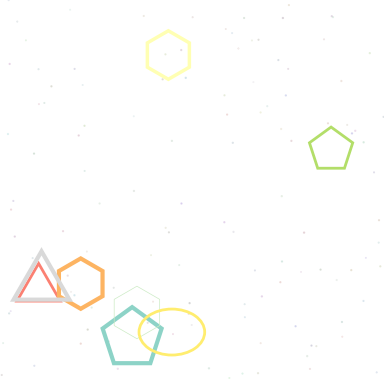[{"shape": "pentagon", "thickness": 3, "radius": 0.4, "center": [0.343, 0.122]}, {"shape": "hexagon", "thickness": 2.5, "radius": 0.32, "center": [0.437, 0.857]}, {"shape": "triangle", "thickness": 2, "radius": 0.33, "center": [0.1, 0.25]}, {"shape": "hexagon", "thickness": 3, "radius": 0.33, "center": [0.21, 0.263]}, {"shape": "pentagon", "thickness": 2, "radius": 0.3, "center": [0.86, 0.611]}, {"shape": "triangle", "thickness": 3, "radius": 0.42, "center": [0.108, 0.264]}, {"shape": "hexagon", "thickness": 0.5, "radius": 0.34, "center": [0.356, 0.188]}, {"shape": "oval", "thickness": 2, "radius": 0.43, "center": [0.446, 0.138]}]